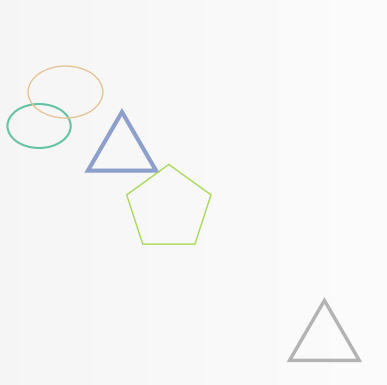[{"shape": "oval", "thickness": 1.5, "radius": 0.41, "center": [0.101, 0.673]}, {"shape": "triangle", "thickness": 3, "radius": 0.51, "center": [0.315, 0.608]}, {"shape": "pentagon", "thickness": 1, "radius": 0.57, "center": [0.436, 0.458]}, {"shape": "oval", "thickness": 1, "radius": 0.48, "center": [0.169, 0.761]}, {"shape": "triangle", "thickness": 2.5, "radius": 0.52, "center": [0.837, 0.116]}]